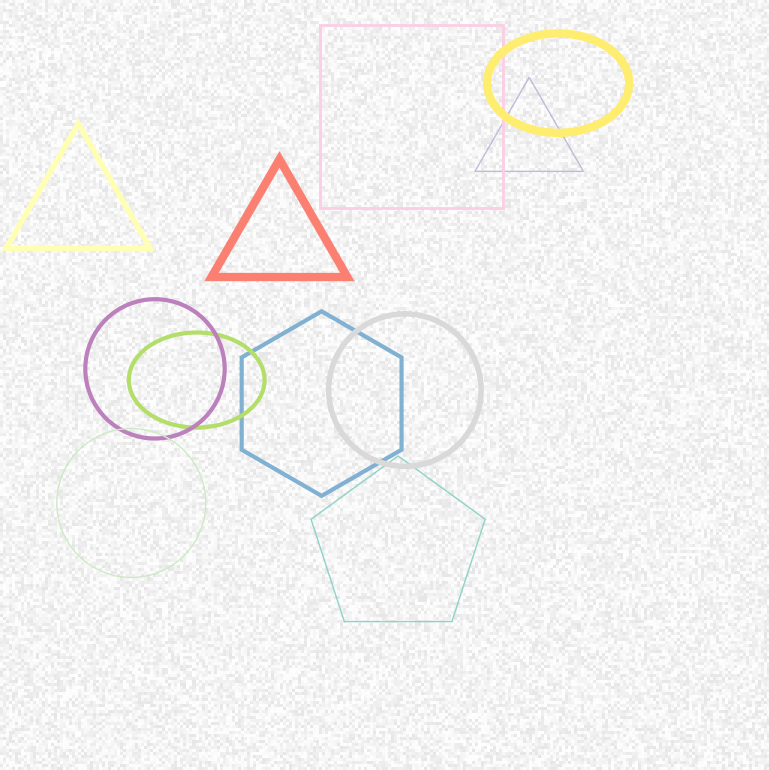[{"shape": "pentagon", "thickness": 0.5, "radius": 0.59, "center": [0.517, 0.289]}, {"shape": "triangle", "thickness": 2, "radius": 0.54, "center": [0.102, 0.731]}, {"shape": "triangle", "thickness": 0.5, "radius": 0.41, "center": [0.687, 0.818]}, {"shape": "triangle", "thickness": 3, "radius": 0.51, "center": [0.363, 0.691]}, {"shape": "hexagon", "thickness": 1.5, "radius": 0.6, "center": [0.418, 0.476]}, {"shape": "oval", "thickness": 1.5, "radius": 0.44, "center": [0.255, 0.506]}, {"shape": "square", "thickness": 1, "radius": 0.59, "center": [0.534, 0.848]}, {"shape": "circle", "thickness": 2, "radius": 0.5, "center": [0.526, 0.493]}, {"shape": "circle", "thickness": 1.5, "radius": 0.45, "center": [0.201, 0.521]}, {"shape": "circle", "thickness": 0.5, "radius": 0.48, "center": [0.17, 0.347]}, {"shape": "oval", "thickness": 3, "radius": 0.46, "center": [0.725, 0.892]}]